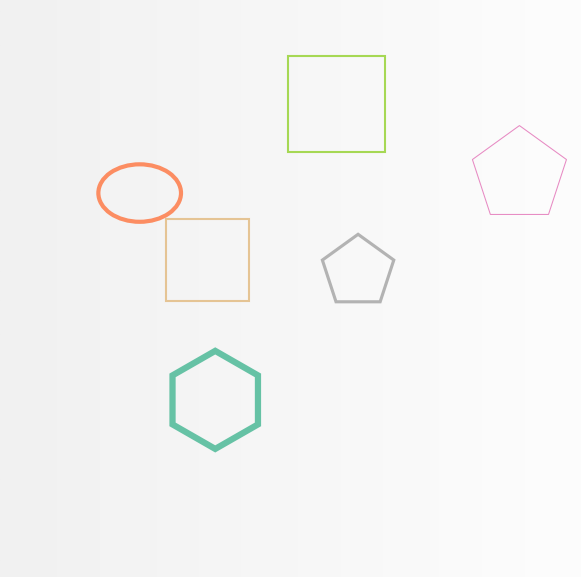[{"shape": "hexagon", "thickness": 3, "radius": 0.42, "center": [0.37, 0.307]}, {"shape": "oval", "thickness": 2, "radius": 0.36, "center": [0.24, 0.665]}, {"shape": "pentagon", "thickness": 0.5, "radius": 0.43, "center": [0.894, 0.697]}, {"shape": "square", "thickness": 1, "radius": 0.42, "center": [0.579, 0.819]}, {"shape": "square", "thickness": 1, "radius": 0.36, "center": [0.357, 0.549]}, {"shape": "pentagon", "thickness": 1.5, "radius": 0.32, "center": [0.616, 0.529]}]